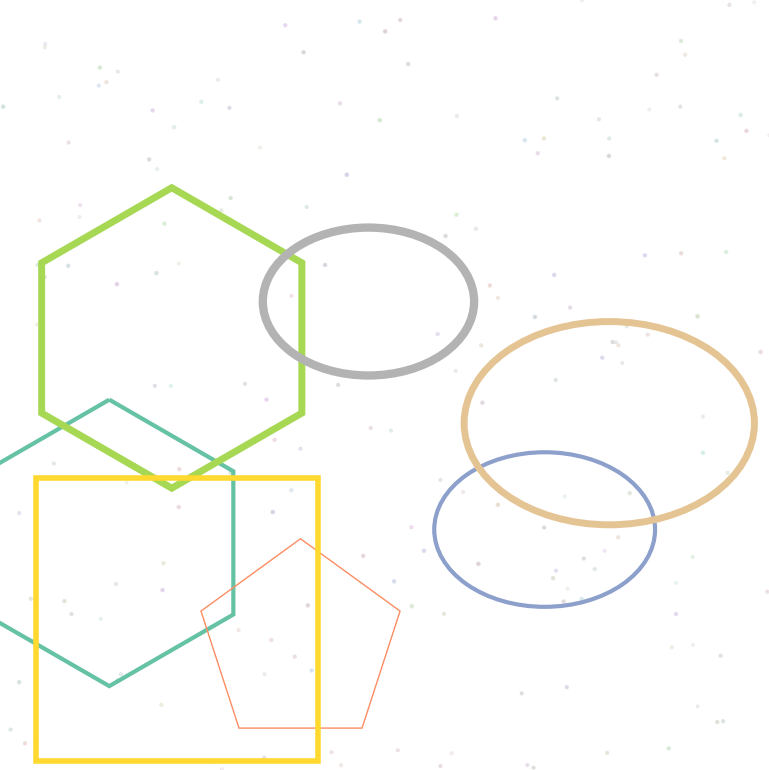[{"shape": "hexagon", "thickness": 1.5, "radius": 0.93, "center": [0.142, 0.295]}, {"shape": "pentagon", "thickness": 0.5, "radius": 0.68, "center": [0.39, 0.164]}, {"shape": "oval", "thickness": 1.5, "radius": 0.72, "center": [0.707, 0.312]}, {"shape": "hexagon", "thickness": 2.5, "radius": 0.98, "center": [0.223, 0.561]}, {"shape": "square", "thickness": 2, "radius": 0.92, "center": [0.23, 0.195]}, {"shape": "oval", "thickness": 2.5, "radius": 0.94, "center": [0.791, 0.45]}, {"shape": "oval", "thickness": 3, "radius": 0.69, "center": [0.479, 0.608]}]